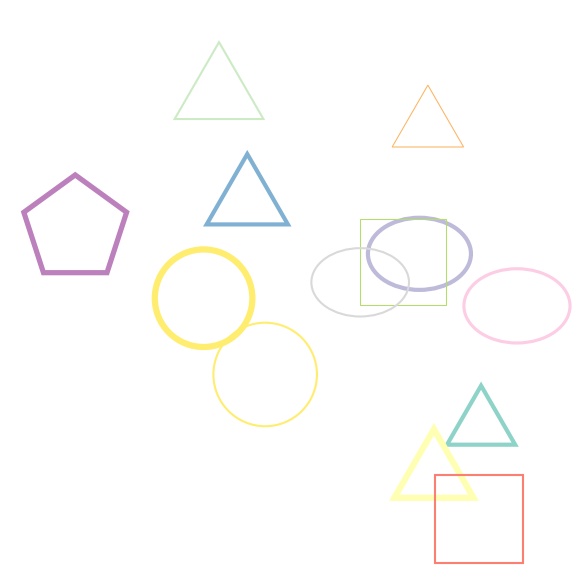[{"shape": "triangle", "thickness": 2, "radius": 0.34, "center": [0.833, 0.263]}, {"shape": "triangle", "thickness": 3, "radius": 0.4, "center": [0.751, 0.177]}, {"shape": "oval", "thickness": 2, "radius": 0.45, "center": [0.726, 0.56]}, {"shape": "square", "thickness": 1, "radius": 0.38, "center": [0.83, 0.1]}, {"shape": "triangle", "thickness": 2, "radius": 0.41, "center": [0.428, 0.651]}, {"shape": "triangle", "thickness": 0.5, "radius": 0.36, "center": [0.741, 0.78]}, {"shape": "square", "thickness": 0.5, "radius": 0.37, "center": [0.698, 0.545]}, {"shape": "oval", "thickness": 1.5, "radius": 0.46, "center": [0.895, 0.47]}, {"shape": "oval", "thickness": 1, "radius": 0.42, "center": [0.624, 0.51]}, {"shape": "pentagon", "thickness": 2.5, "radius": 0.47, "center": [0.13, 0.603]}, {"shape": "triangle", "thickness": 1, "radius": 0.44, "center": [0.379, 0.837]}, {"shape": "circle", "thickness": 3, "radius": 0.42, "center": [0.353, 0.483]}, {"shape": "circle", "thickness": 1, "radius": 0.45, "center": [0.459, 0.351]}]